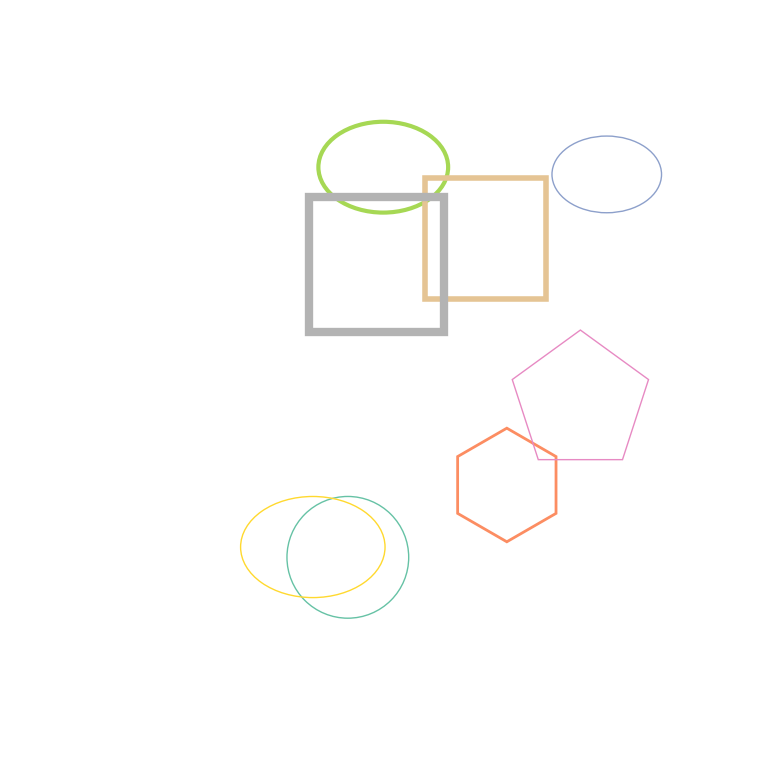[{"shape": "circle", "thickness": 0.5, "radius": 0.4, "center": [0.452, 0.276]}, {"shape": "hexagon", "thickness": 1, "radius": 0.37, "center": [0.658, 0.37]}, {"shape": "oval", "thickness": 0.5, "radius": 0.36, "center": [0.788, 0.773]}, {"shape": "pentagon", "thickness": 0.5, "radius": 0.47, "center": [0.754, 0.478]}, {"shape": "oval", "thickness": 1.5, "radius": 0.42, "center": [0.498, 0.783]}, {"shape": "oval", "thickness": 0.5, "radius": 0.47, "center": [0.406, 0.29]}, {"shape": "square", "thickness": 2, "radius": 0.39, "center": [0.631, 0.691]}, {"shape": "square", "thickness": 3, "radius": 0.44, "center": [0.489, 0.656]}]